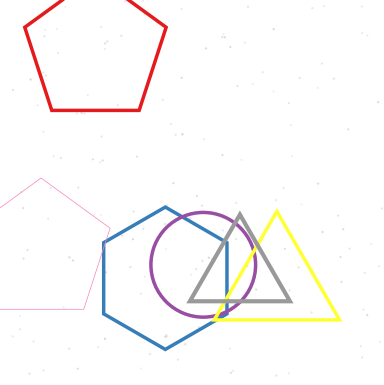[{"shape": "pentagon", "thickness": 2.5, "radius": 0.97, "center": [0.248, 0.869]}, {"shape": "hexagon", "thickness": 2.5, "radius": 0.92, "center": [0.429, 0.277]}, {"shape": "circle", "thickness": 2.5, "radius": 0.68, "center": [0.528, 0.312]}, {"shape": "triangle", "thickness": 2.5, "radius": 0.94, "center": [0.719, 0.263]}, {"shape": "pentagon", "thickness": 0.5, "radius": 0.94, "center": [0.107, 0.349]}, {"shape": "triangle", "thickness": 3, "radius": 0.75, "center": [0.623, 0.293]}]